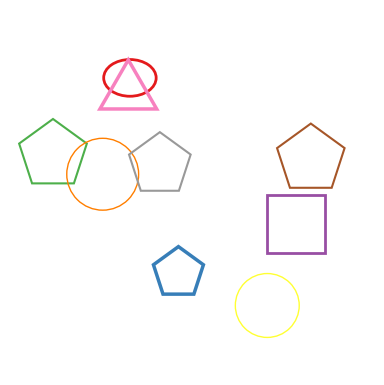[{"shape": "oval", "thickness": 2, "radius": 0.34, "center": [0.337, 0.798]}, {"shape": "pentagon", "thickness": 2.5, "radius": 0.34, "center": [0.463, 0.291]}, {"shape": "pentagon", "thickness": 1.5, "radius": 0.46, "center": [0.138, 0.598]}, {"shape": "square", "thickness": 2, "radius": 0.38, "center": [0.769, 0.419]}, {"shape": "circle", "thickness": 1, "radius": 0.47, "center": [0.267, 0.547]}, {"shape": "circle", "thickness": 1, "radius": 0.41, "center": [0.694, 0.207]}, {"shape": "pentagon", "thickness": 1.5, "radius": 0.46, "center": [0.807, 0.587]}, {"shape": "triangle", "thickness": 2.5, "radius": 0.43, "center": [0.333, 0.759]}, {"shape": "pentagon", "thickness": 1.5, "radius": 0.42, "center": [0.415, 0.573]}]